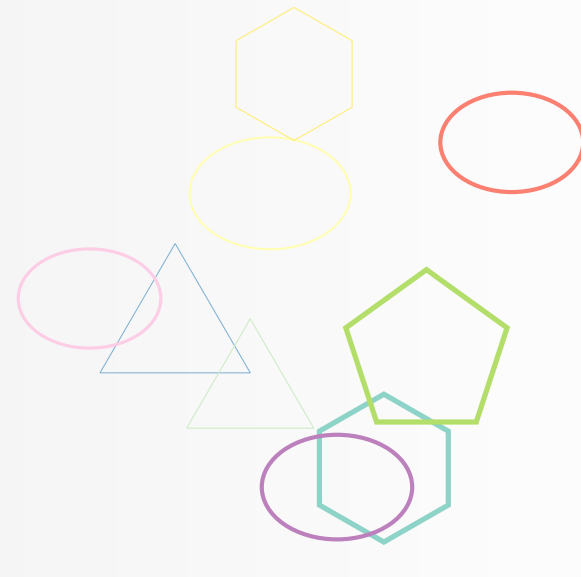[{"shape": "hexagon", "thickness": 2.5, "radius": 0.64, "center": [0.66, 0.189]}, {"shape": "oval", "thickness": 1, "radius": 0.69, "center": [0.465, 0.664]}, {"shape": "oval", "thickness": 2, "radius": 0.61, "center": [0.88, 0.753]}, {"shape": "triangle", "thickness": 0.5, "radius": 0.75, "center": [0.301, 0.428]}, {"shape": "pentagon", "thickness": 2.5, "radius": 0.73, "center": [0.734, 0.386]}, {"shape": "oval", "thickness": 1.5, "radius": 0.61, "center": [0.154, 0.482]}, {"shape": "oval", "thickness": 2, "radius": 0.65, "center": [0.58, 0.156]}, {"shape": "triangle", "thickness": 0.5, "radius": 0.63, "center": [0.431, 0.321]}, {"shape": "hexagon", "thickness": 0.5, "radius": 0.58, "center": [0.506, 0.871]}]